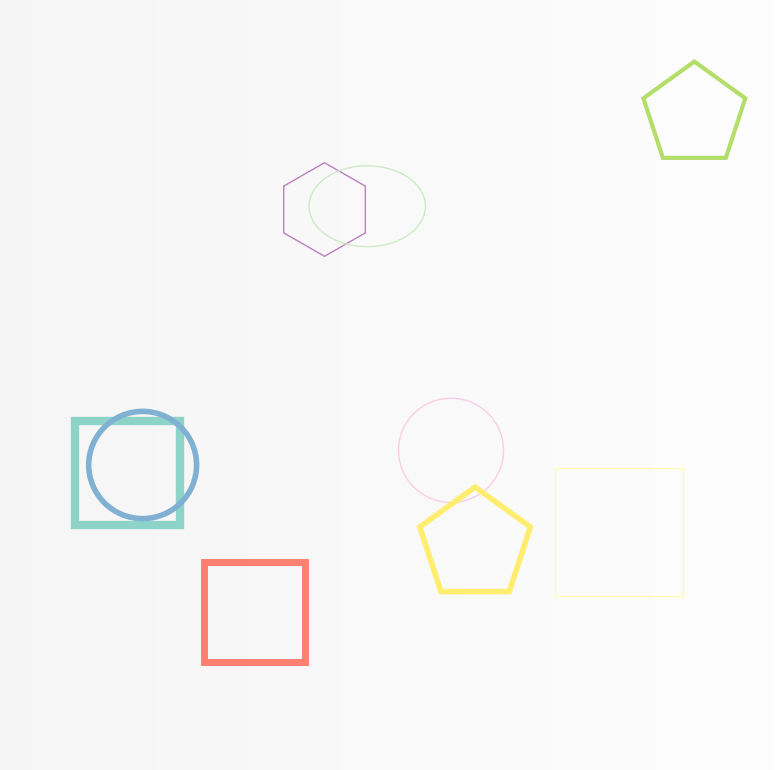[{"shape": "square", "thickness": 3, "radius": 0.34, "center": [0.165, 0.386]}, {"shape": "square", "thickness": 0.5, "radius": 0.41, "center": [0.799, 0.309]}, {"shape": "square", "thickness": 2.5, "radius": 0.33, "center": [0.328, 0.205]}, {"shape": "circle", "thickness": 2, "radius": 0.35, "center": [0.184, 0.396]}, {"shape": "pentagon", "thickness": 1.5, "radius": 0.35, "center": [0.896, 0.851]}, {"shape": "circle", "thickness": 0.5, "radius": 0.34, "center": [0.582, 0.415]}, {"shape": "hexagon", "thickness": 0.5, "radius": 0.3, "center": [0.419, 0.728]}, {"shape": "oval", "thickness": 0.5, "radius": 0.38, "center": [0.474, 0.732]}, {"shape": "pentagon", "thickness": 2, "radius": 0.38, "center": [0.613, 0.292]}]